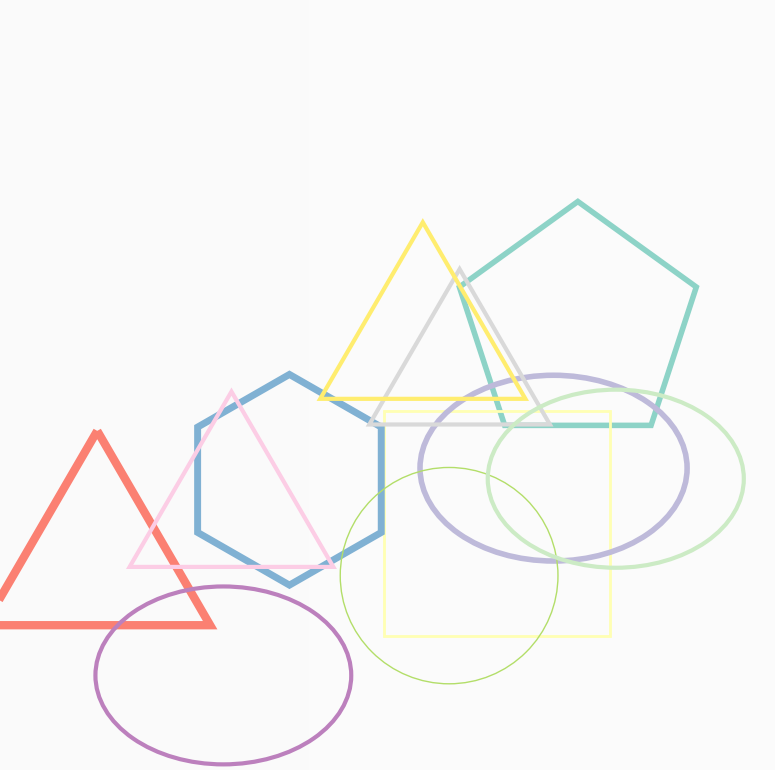[{"shape": "pentagon", "thickness": 2, "radius": 0.8, "center": [0.746, 0.578]}, {"shape": "square", "thickness": 1, "radius": 0.73, "center": [0.641, 0.32]}, {"shape": "oval", "thickness": 2, "radius": 0.86, "center": [0.714, 0.392]}, {"shape": "triangle", "thickness": 3, "radius": 0.84, "center": [0.125, 0.272]}, {"shape": "hexagon", "thickness": 2.5, "radius": 0.68, "center": [0.373, 0.377]}, {"shape": "circle", "thickness": 0.5, "radius": 0.7, "center": [0.579, 0.252]}, {"shape": "triangle", "thickness": 1.5, "radius": 0.76, "center": [0.299, 0.34]}, {"shape": "triangle", "thickness": 1.5, "radius": 0.67, "center": [0.593, 0.516]}, {"shape": "oval", "thickness": 1.5, "radius": 0.83, "center": [0.288, 0.123]}, {"shape": "oval", "thickness": 1.5, "radius": 0.83, "center": [0.795, 0.378]}, {"shape": "triangle", "thickness": 1.5, "radius": 0.76, "center": [0.546, 0.558]}]